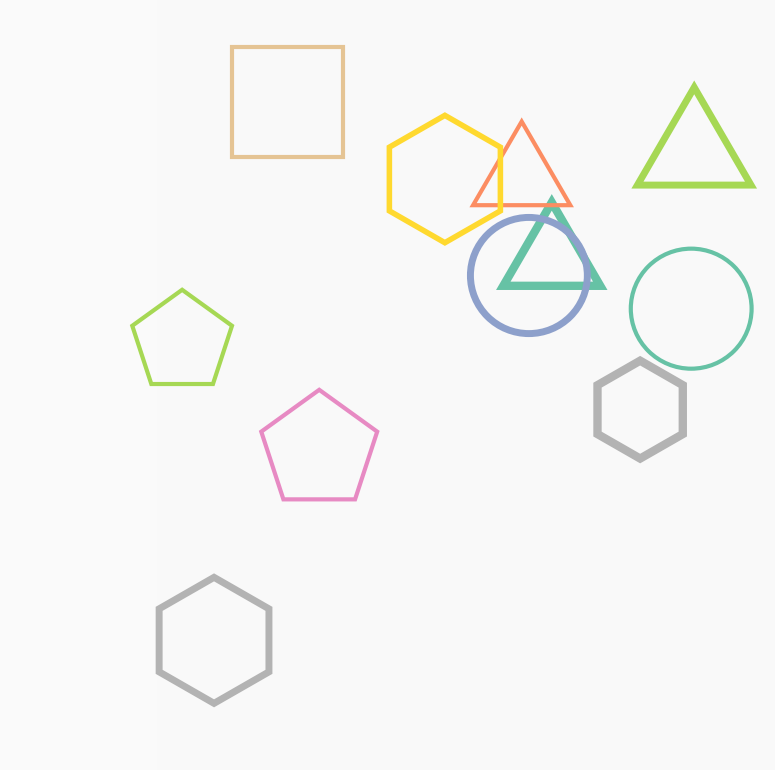[{"shape": "circle", "thickness": 1.5, "radius": 0.39, "center": [0.892, 0.599]}, {"shape": "triangle", "thickness": 3, "radius": 0.36, "center": [0.712, 0.665]}, {"shape": "triangle", "thickness": 1.5, "radius": 0.36, "center": [0.673, 0.77]}, {"shape": "circle", "thickness": 2.5, "radius": 0.38, "center": [0.682, 0.642]}, {"shape": "pentagon", "thickness": 1.5, "radius": 0.39, "center": [0.412, 0.415]}, {"shape": "pentagon", "thickness": 1.5, "radius": 0.34, "center": [0.235, 0.556]}, {"shape": "triangle", "thickness": 2.5, "radius": 0.42, "center": [0.896, 0.802]}, {"shape": "hexagon", "thickness": 2, "radius": 0.41, "center": [0.574, 0.767]}, {"shape": "square", "thickness": 1.5, "radius": 0.36, "center": [0.371, 0.868]}, {"shape": "hexagon", "thickness": 2.5, "radius": 0.41, "center": [0.276, 0.168]}, {"shape": "hexagon", "thickness": 3, "radius": 0.32, "center": [0.826, 0.468]}]